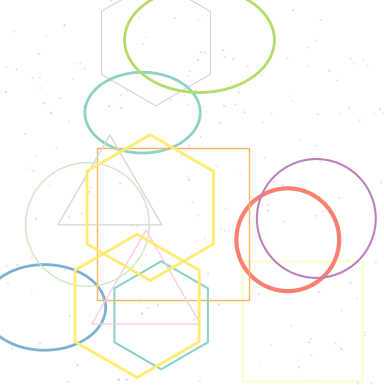[{"shape": "hexagon", "thickness": 1.5, "radius": 0.7, "center": [0.419, 0.181]}, {"shape": "oval", "thickness": 2, "radius": 0.75, "center": [0.37, 0.707]}, {"shape": "square", "thickness": 1, "radius": 0.78, "center": [0.784, 0.167]}, {"shape": "hexagon", "thickness": 0.5, "radius": 0.82, "center": [0.405, 0.889]}, {"shape": "circle", "thickness": 3, "radius": 0.67, "center": [0.747, 0.377]}, {"shape": "oval", "thickness": 2, "radius": 0.79, "center": [0.116, 0.202]}, {"shape": "square", "thickness": 1, "radius": 0.99, "center": [0.449, 0.418]}, {"shape": "oval", "thickness": 2, "radius": 0.97, "center": [0.518, 0.896]}, {"shape": "triangle", "thickness": 1, "radius": 0.81, "center": [0.38, 0.24]}, {"shape": "triangle", "thickness": 1, "radius": 0.78, "center": [0.285, 0.494]}, {"shape": "circle", "thickness": 1.5, "radius": 0.77, "center": [0.822, 0.433]}, {"shape": "circle", "thickness": 1, "radius": 0.8, "center": [0.227, 0.417]}, {"shape": "hexagon", "thickness": 2, "radius": 0.93, "center": [0.356, 0.205]}, {"shape": "hexagon", "thickness": 2, "radius": 0.95, "center": [0.39, 0.461]}]